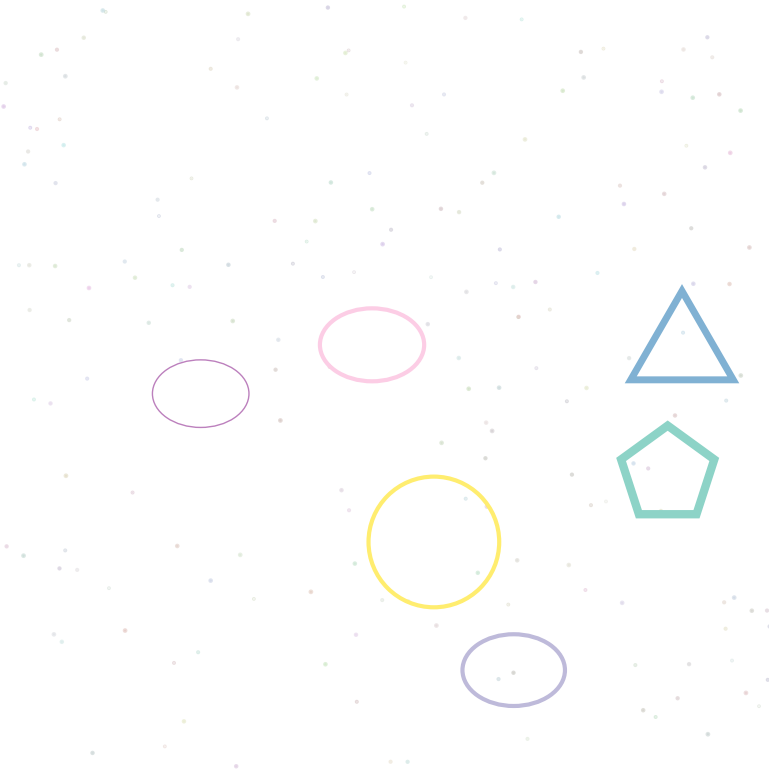[{"shape": "pentagon", "thickness": 3, "radius": 0.32, "center": [0.867, 0.384]}, {"shape": "oval", "thickness": 1.5, "radius": 0.33, "center": [0.667, 0.13]}, {"shape": "triangle", "thickness": 2.5, "radius": 0.38, "center": [0.886, 0.545]}, {"shape": "oval", "thickness": 1.5, "radius": 0.34, "center": [0.483, 0.552]}, {"shape": "oval", "thickness": 0.5, "radius": 0.31, "center": [0.261, 0.489]}, {"shape": "circle", "thickness": 1.5, "radius": 0.42, "center": [0.563, 0.296]}]